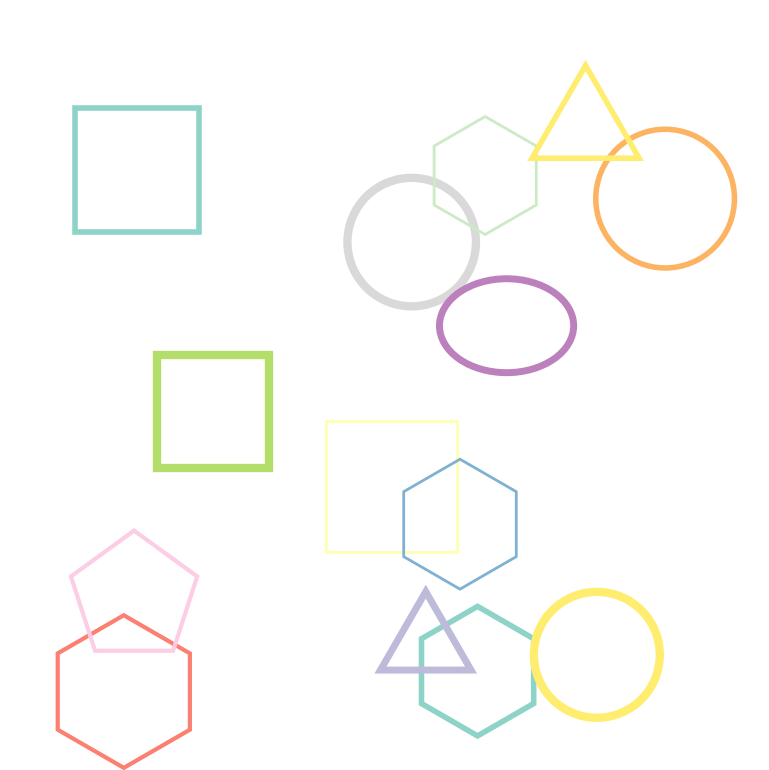[{"shape": "square", "thickness": 2, "radius": 0.4, "center": [0.178, 0.779]}, {"shape": "hexagon", "thickness": 2, "radius": 0.42, "center": [0.62, 0.128]}, {"shape": "square", "thickness": 1, "radius": 0.42, "center": [0.509, 0.368]}, {"shape": "triangle", "thickness": 2.5, "radius": 0.34, "center": [0.553, 0.164]}, {"shape": "hexagon", "thickness": 1.5, "radius": 0.5, "center": [0.161, 0.102]}, {"shape": "hexagon", "thickness": 1, "radius": 0.42, "center": [0.597, 0.319]}, {"shape": "circle", "thickness": 2, "radius": 0.45, "center": [0.864, 0.742]}, {"shape": "square", "thickness": 3, "radius": 0.36, "center": [0.276, 0.466]}, {"shape": "pentagon", "thickness": 1.5, "radius": 0.43, "center": [0.174, 0.225]}, {"shape": "circle", "thickness": 3, "radius": 0.42, "center": [0.535, 0.686]}, {"shape": "oval", "thickness": 2.5, "radius": 0.44, "center": [0.658, 0.577]}, {"shape": "hexagon", "thickness": 1, "radius": 0.38, "center": [0.63, 0.772]}, {"shape": "triangle", "thickness": 2, "radius": 0.4, "center": [0.76, 0.835]}, {"shape": "circle", "thickness": 3, "radius": 0.41, "center": [0.775, 0.15]}]